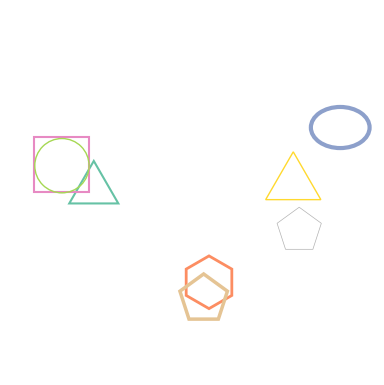[{"shape": "triangle", "thickness": 1.5, "radius": 0.37, "center": [0.244, 0.508]}, {"shape": "hexagon", "thickness": 2, "radius": 0.34, "center": [0.543, 0.267]}, {"shape": "oval", "thickness": 3, "radius": 0.38, "center": [0.884, 0.669]}, {"shape": "square", "thickness": 1.5, "radius": 0.36, "center": [0.16, 0.573]}, {"shape": "circle", "thickness": 1, "radius": 0.35, "center": [0.161, 0.57]}, {"shape": "triangle", "thickness": 1, "radius": 0.41, "center": [0.762, 0.523]}, {"shape": "pentagon", "thickness": 2.5, "radius": 0.32, "center": [0.529, 0.224]}, {"shape": "pentagon", "thickness": 0.5, "radius": 0.3, "center": [0.777, 0.401]}]